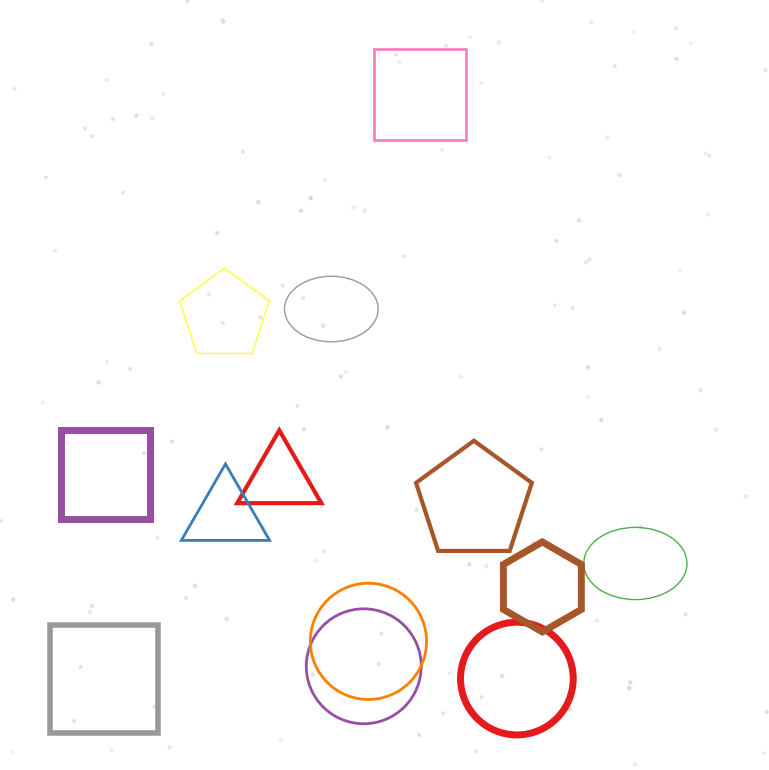[{"shape": "triangle", "thickness": 1.5, "radius": 0.32, "center": [0.363, 0.378]}, {"shape": "circle", "thickness": 2.5, "radius": 0.37, "center": [0.671, 0.119]}, {"shape": "triangle", "thickness": 1, "radius": 0.33, "center": [0.293, 0.331]}, {"shape": "oval", "thickness": 0.5, "radius": 0.33, "center": [0.825, 0.268]}, {"shape": "circle", "thickness": 1, "radius": 0.37, "center": [0.472, 0.135]}, {"shape": "square", "thickness": 2.5, "radius": 0.29, "center": [0.138, 0.384]}, {"shape": "circle", "thickness": 1, "radius": 0.38, "center": [0.478, 0.167]}, {"shape": "pentagon", "thickness": 0.5, "radius": 0.31, "center": [0.292, 0.59]}, {"shape": "hexagon", "thickness": 2.5, "radius": 0.29, "center": [0.704, 0.238]}, {"shape": "pentagon", "thickness": 1.5, "radius": 0.4, "center": [0.615, 0.349]}, {"shape": "square", "thickness": 1, "radius": 0.3, "center": [0.545, 0.877]}, {"shape": "square", "thickness": 2, "radius": 0.35, "center": [0.135, 0.118]}, {"shape": "oval", "thickness": 0.5, "radius": 0.3, "center": [0.43, 0.599]}]